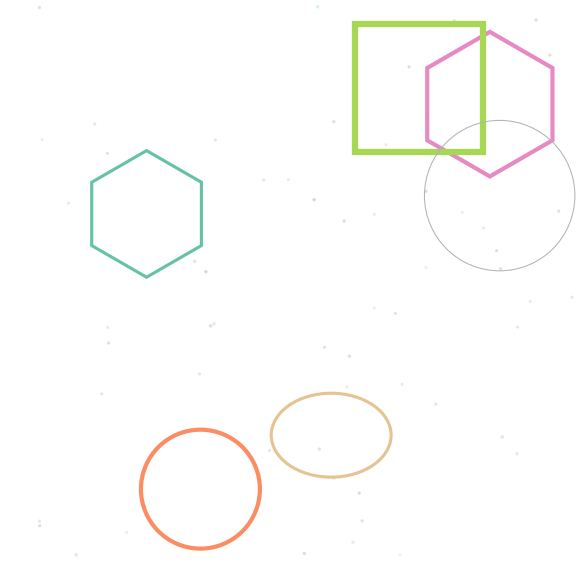[{"shape": "hexagon", "thickness": 1.5, "radius": 0.55, "center": [0.254, 0.629]}, {"shape": "circle", "thickness": 2, "radius": 0.51, "center": [0.347, 0.152]}, {"shape": "hexagon", "thickness": 2, "radius": 0.63, "center": [0.848, 0.819]}, {"shape": "square", "thickness": 3, "radius": 0.55, "center": [0.726, 0.847]}, {"shape": "oval", "thickness": 1.5, "radius": 0.52, "center": [0.573, 0.246]}, {"shape": "circle", "thickness": 0.5, "radius": 0.65, "center": [0.865, 0.66]}]